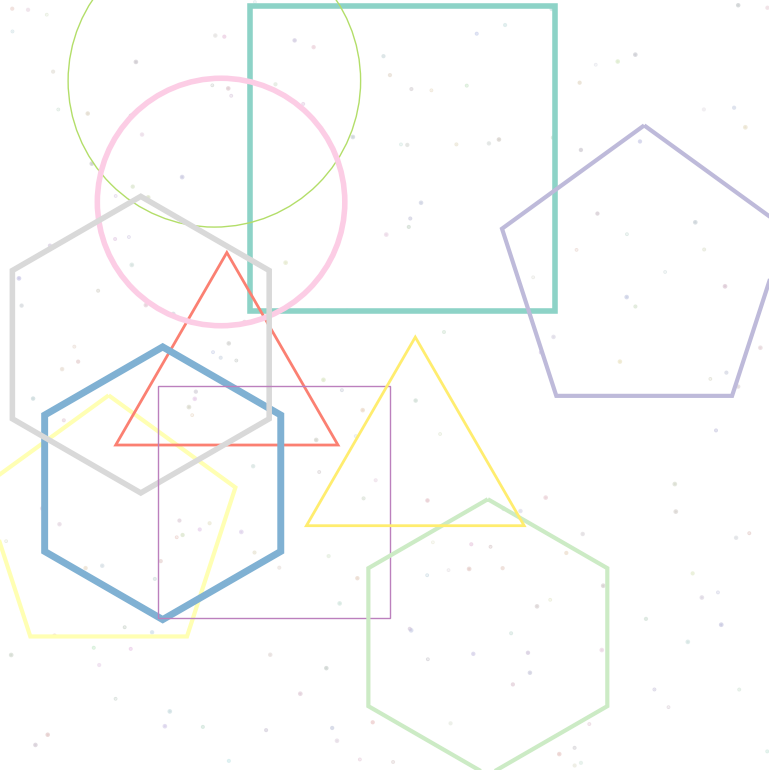[{"shape": "square", "thickness": 2, "radius": 0.99, "center": [0.523, 0.794]}, {"shape": "pentagon", "thickness": 1.5, "radius": 0.87, "center": [0.141, 0.313]}, {"shape": "pentagon", "thickness": 1.5, "radius": 0.97, "center": [0.837, 0.643]}, {"shape": "triangle", "thickness": 1, "radius": 0.83, "center": [0.295, 0.505]}, {"shape": "hexagon", "thickness": 2.5, "radius": 0.89, "center": [0.211, 0.372]}, {"shape": "circle", "thickness": 0.5, "radius": 0.95, "center": [0.278, 0.895]}, {"shape": "circle", "thickness": 2, "radius": 0.8, "center": [0.287, 0.738]}, {"shape": "hexagon", "thickness": 2, "radius": 0.96, "center": [0.183, 0.552]}, {"shape": "square", "thickness": 0.5, "radius": 0.75, "center": [0.356, 0.348]}, {"shape": "hexagon", "thickness": 1.5, "radius": 0.9, "center": [0.634, 0.172]}, {"shape": "triangle", "thickness": 1, "radius": 0.82, "center": [0.539, 0.399]}]